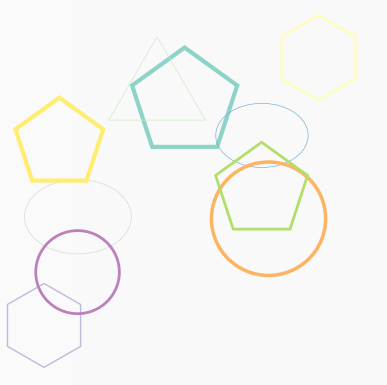[{"shape": "pentagon", "thickness": 3, "radius": 0.71, "center": [0.477, 0.734]}, {"shape": "hexagon", "thickness": 1.5, "radius": 0.55, "center": [0.822, 0.85]}, {"shape": "hexagon", "thickness": 1, "radius": 0.54, "center": [0.114, 0.155]}, {"shape": "oval", "thickness": 0.5, "radius": 0.6, "center": [0.676, 0.648]}, {"shape": "circle", "thickness": 2.5, "radius": 0.74, "center": [0.693, 0.432]}, {"shape": "pentagon", "thickness": 2, "radius": 0.62, "center": [0.675, 0.506]}, {"shape": "oval", "thickness": 0.5, "radius": 0.69, "center": [0.201, 0.437]}, {"shape": "circle", "thickness": 2, "radius": 0.54, "center": [0.2, 0.293]}, {"shape": "triangle", "thickness": 0.5, "radius": 0.72, "center": [0.405, 0.76]}, {"shape": "pentagon", "thickness": 3, "radius": 0.6, "center": [0.153, 0.627]}]